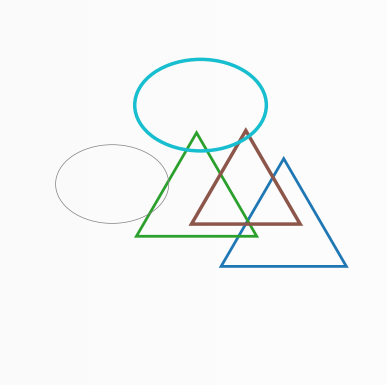[{"shape": "triangle", "thickness": 2, "radius": 0.93, "center": [0.732, 0.401]}, {"shape": "triangle", "thickness": 2, "radius": 0.9, "center": [0.507, 0.476]}, {"shape": "triangle", "thickness": 2.5, "radius": 0.81, "center": [0.634, 0.499]}, {"shape": "oval", "thickness": 0.5, "radius": 0.73, "center": [0.289, 0.522]}, {"shape": "oval", "thickness": 2.5, "radius": 0.85, "center": [0.518, 0.727]}]